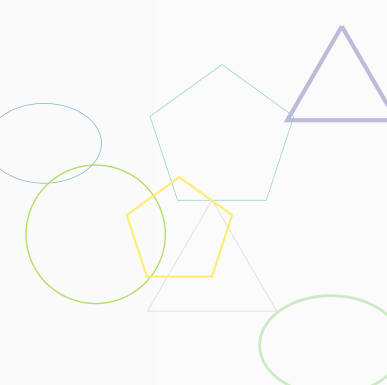[{"shape": "pentagon", "thickness": 0.5, "radius": 0.97, "center": [0.573, 0.637]}, {"shape": "triangle", "thickness": 3, "radius": 0.81, "center": [0.882, 0.769]}, {"shape": "oval", "thickness": 0.5, "radius": 0.74, "center": [0.114, 0.628]}, {"shape": "circle", "thickness": 1, "radius": 0.9, "center": [0.247, 0.391]}, {"shape": "triangle", "thickness": 0.5, "radius": 0.96, "center": [0.547, 0.288]}, {"shape": "oval", "thickness": 2, "radius": 0.92, "center": [0.854, 0.103]}, {"shape": "pentagon", "thickness": 1.5, "radius": 0.71, "center": [0.463, 0.397]}]